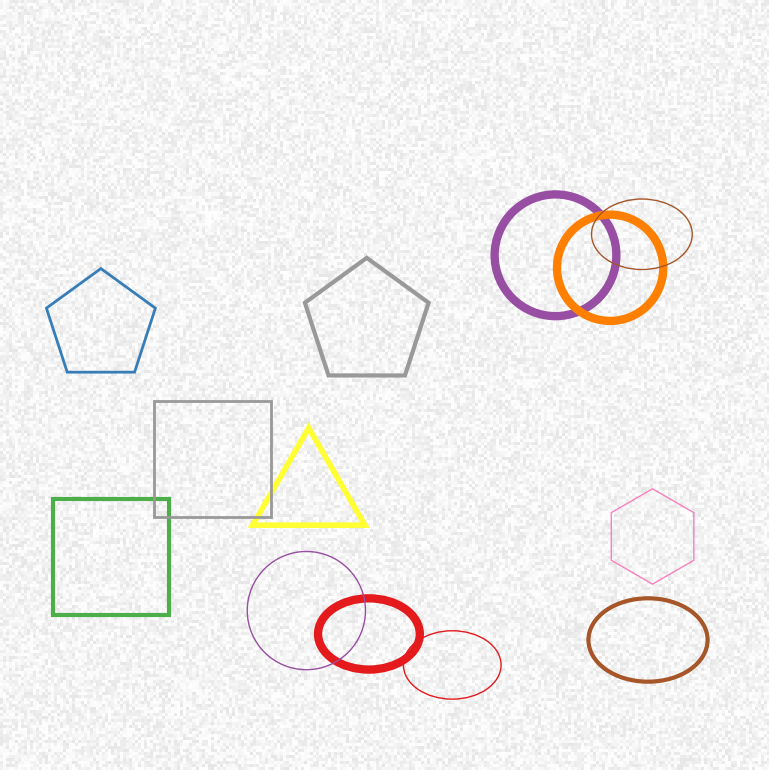[{"shape": "oval", "thickness": 0.5, "radius": 0.32, "center": [0.587, 0.136]}, {"shape": "oval", "thickness": 3, "radius": 0.33, "center": [0.479, 0.177]}, {"shape": "pentagon", "thickness": 1, "radius": 0.37, "center": [0.131, 0.577]}, {"shape": "square", "thickness": 1.5, "radius": 0.38, "center": [0.144, 0.277]}, {"shape": "circle", "thickness": 3, "radius": 0.4, "center": [0.721, 0.668]}, {"shape": "circle", "thickness": 0.5, "radius": 0.38, "center": [0.398, 0.207]}, {"shape": "circle", "thickness": 3, "radius": 0.35, "center": [0.792, 0.652]}, {"shape": "triangle", "thickness": 2, "radius": 0.42, "center": [0.401, 0.36]}, {"shape": "oval", "thickness": 1.5, "radius": 0.39, "center": [0.842, 0.169]}, {"shape": "oval", "thickness": 0.5, "radius": 0.33, "center": [0.834, 0.696]}, {"shape": "hexagon", "thickness": 0.5, "radius": 0.31, "center": [0.847, 0.303]}, {"shape": "pentagon", "thickness": 1.5, "radius": 0.42, "center": [0.476, 0.581]}, {"shape": "square", "thickness": 1, "radius": 0.38, "center": [0.276, 0.404]}]